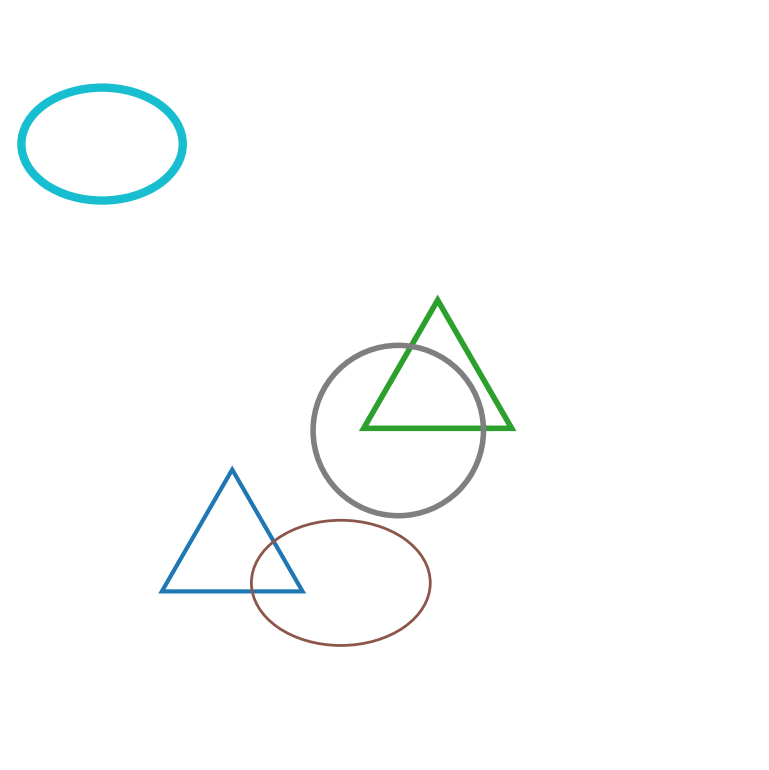[{"shape": "triangle", "thickness": 1.5, "radius": 0.53, "center": [0.302, 0.285]}, {"shape": "triangle", "thickness": 2, "radius": 0.55, "center": [0.568, 0.499]}, {"shape": "oval", "thickness": 1, "radius": 0.58, "center": [0.443, 0.243]}, {"shape": "circle", "thickness": 2, "radius": 0.55, "center": [0.517, 0.441]}, {"shape": "oval", "thickness": 3, "radius": 0.52, "center": [0.133, 0.813]}]